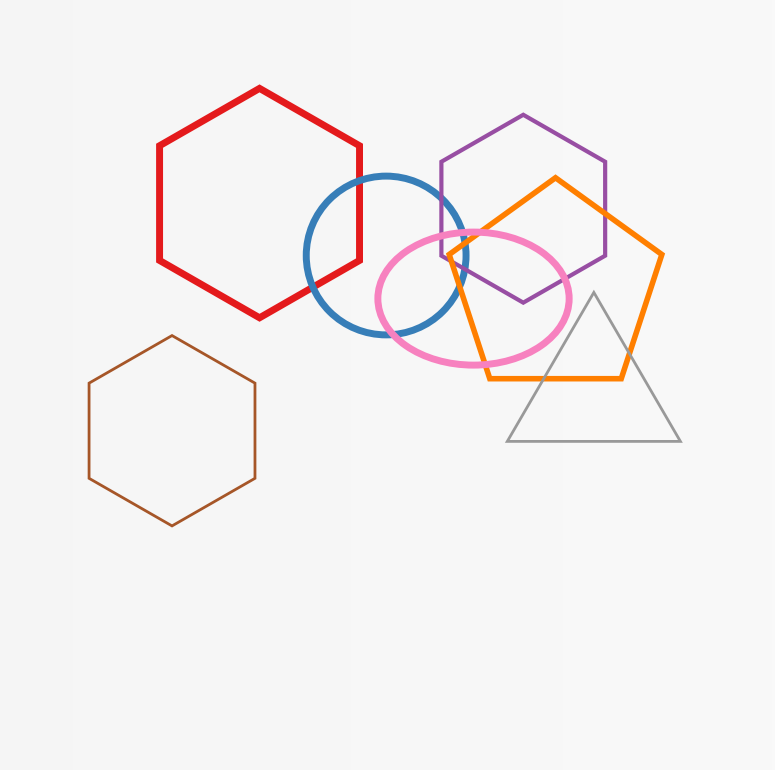[{"shape": "hexagon", "thickness": 2.5, "radius": 0.74, "center": [0.335, 0.736]}, {"shape": "circle", "thickness": 2.5, "radius": 0.52, "center": [0.498, 0.668]}, {"shape": "hexagon", "thickness": 1.5, "radius": 0.61, "center": [0.675, 0.729]}, {"shape": "pentagon", "thickness": 2, "radius": 0.72, "center": [0.717, 0.625]}, {"shape": "hexagon", "thickness": 1, "radius": 0.62, "center": [0.222, 0.441]}, {"shape": "oval", "thickness": 2.5, "radius": 0.62, "center": [0.611, 0.612]}, {"shape": "triangle", "thickness": 1, "radius": 0.64, "center": [0.766, 0.491]}]